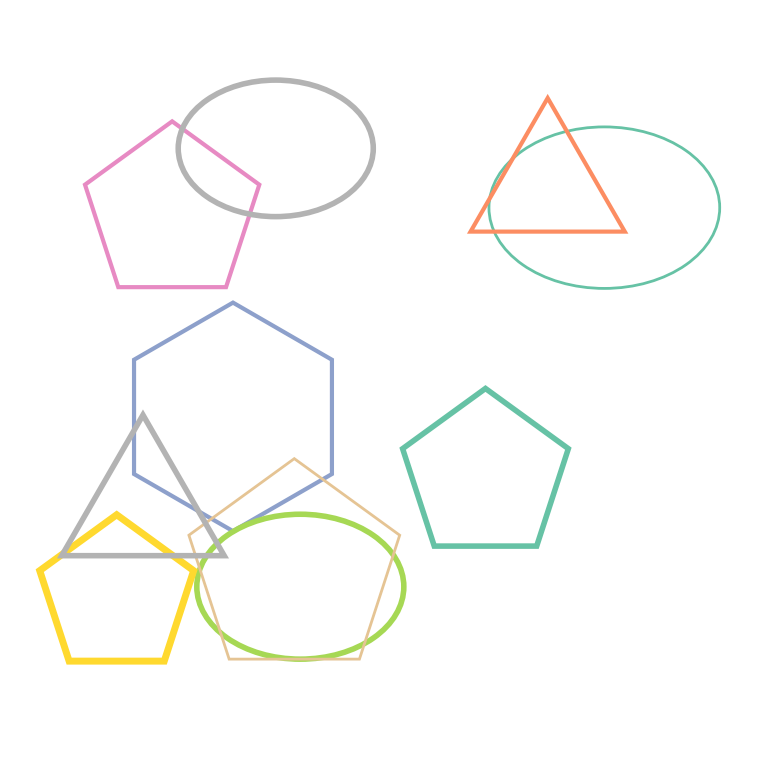[{"shape": "pentagon", "thickness": 2, "radius": 0.57, "center": [0.63, 0.382]}, {"shape": "oval", "thickness": 1, "radius": 0.75, "center": [0.785, 0.73]}, {"shape": "triangle", "thickness": 1.5, "radius": 0.58, "center": [0.711, 0.757]}, {"shape": "hexagon", "thickness": 1.5, "radius": 0.74, "center": [0.303, 0.459]}, {"shape": "pentagon", "thickness": 1.5, "radius": 0.6, "center": [0.224, 0.723]}, {"shape": "oval", "thickness": 2, "radius": 0.67, "center": [0.39, 0.238]}, {"shape": "pentagon", "thickness": 2.5, "radius": 0.53, "center": [0.152, 0.226]}, {"shape": "pentagon", "thickness": 1, "radius": 0.72, "center": [0.382, 0.26]}, {"shape": "oval", "thickness": 2, "radius": 0.63, "center": [0.358, 0.807]}, {"shape": "triangle", "thickness": 2, "radius": 0.61, "center": [0.186, 0.339]}]